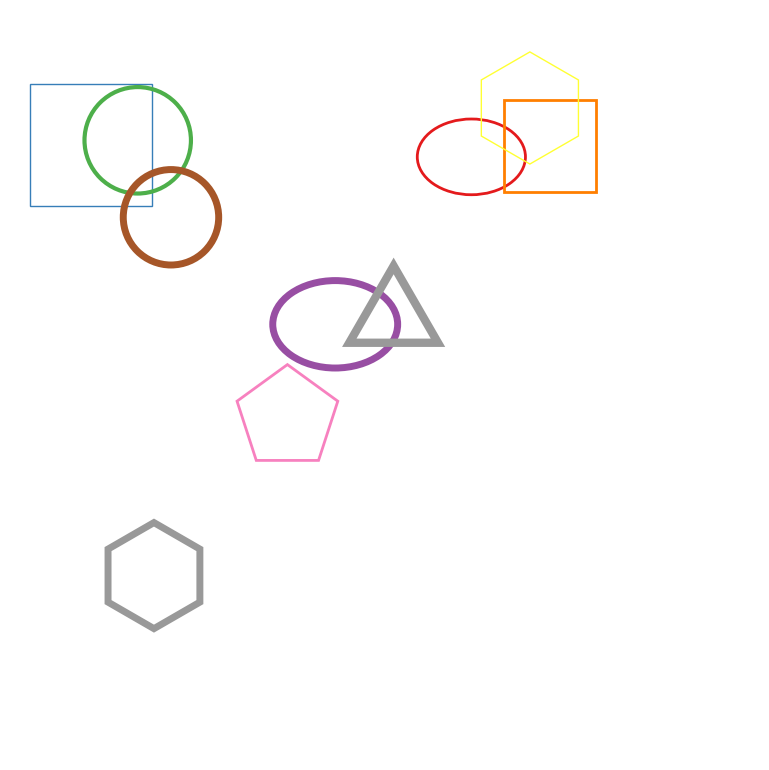[{"shape": "oval", "thickness": 1, "radius": 0.35, "center": [0.612, 0.796]}, {"shape": "square", "thickness": 0.5, "radius": 0.4, "center": [0.118, 0.811]}, {"shape": "circle", "thickness": 1.5, "radius": 0.35, "center": [0.179, 0.818]}, {"shape": "oval", "thickness": 2.5, "radius": 0.41, "center": [0.435, 0.579]}, {"shape": "square", "thickness": 1, "radius": 0.3, "center": [0.715, 0.81]}, {"shape": "hexagon", "thickness": 0.5, "radius": 0.36, "center": [0.688, 0.86]}, {"shape": "circle", "thickness": 2.5, "radius": 0.31, "center": [0.222, 0.718]}, {"shape": "pentagon", "thickness": 1, "radius": 0.34, "center": [0.373, 0.458]}, {"shape": "hexagon", "thickness": 2.5, "radius": 0.34, "center": [0.2, 0.252]}, {"shape": "triangle", "thickness": 3, "radius": 0.33, "center": [0.511, 0.588]}]